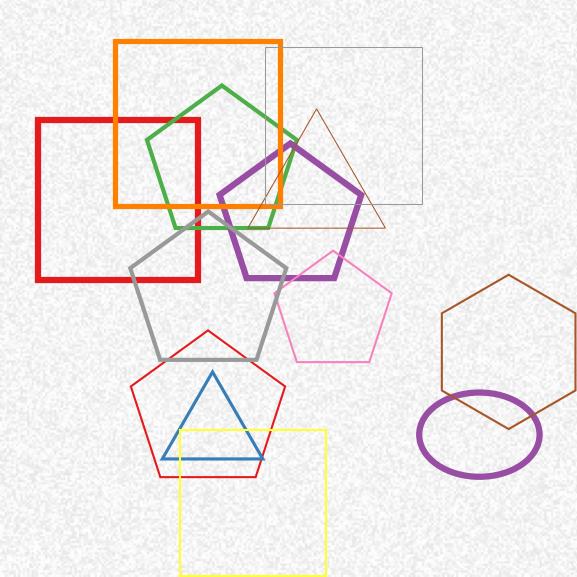[{"shape": "pentagon", "thickness": 1, "radius": 0.7, "center": [0.36, 0.287]}, {"shape": "square", "thickness": 3, "radius": 0.69, "center": [0.205, 0.653]}, {"shape": "triangle", "thickness": 1.5, "radius": 0.5, "center": [0.368, 0.255]}, {"shape": "pentagon", "thickness": 2, "radius": 0.68, "center": [0.384, 0.715]}, {"shape": "pentagon", "thickness": 3, "radius": 0.64, "center": [0.503, 0.622]}, {"shape": "oval", "thickness": 3, "radius": 0.52, "center": [0.83, 0.246]}, {"shape": "square", "thickness": 2.5, "radius": 0.72, "center": [0.343, 0.785]}, {"shape": "square", "thickness": 1, "radius": 0.63, "center": [0.438, 0.128]}, {"shape": "triangle", "thickness": 0.5, "radius": 0.69, "center": [0.548, 0.673]}, {"shape": "hexagon", "thickness": 1, "radius": 0.67, "center": [0.881, 0.39]}, {"shape": "pentagon", "thickness": 1, "radius": 0.53, "center": [0.577, 0.458]}, {"shape": "square", "thickness": 0.5, "radius": 0.68, "center": [0.595, 0.782]}, {"shape": "pentagon", "thickness": 2, "radius": 0.71, "center": [0.361, 0.491]}]